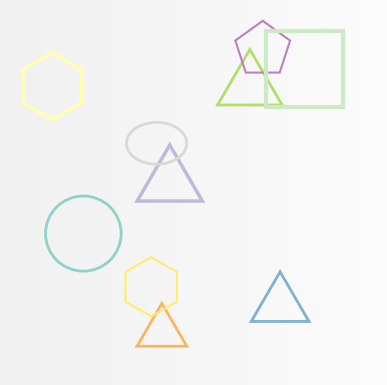[{"shape": "circle", "thickness": 2, "radius": 0.49, "center": [0.215, 0.393]}, {"shape": "hexagon", "thickness": 2.5, "radius": 0.44, "center": [0.135, 0.776]}, {"shape": "triangle", "thickness": 2.5, "radius": 0.49, "center": [0.438, 0.526]}, {"shape": "triangle", "thickness": 2, "radius": 0.43, "center": [0.723, 0.208]}, {"shape": "triangle", "thickness": 2, "radius": 0.37, "center": [0.418, 0.138]}, {"shape": "triangle", "thickness": 2, "radius": 0.48, "center": [0.645, 0.775]}, {"shape": "oval", "thickness": 2, "radius": 0.39, "center": [0.404, 0.628]}, {"shape": "pentagon", "thickness": 1.5, "radius": 0.37, "center": [0.678, 0.872]}, {"shape": "square", "thickness": 3, "radius": 0.49, "center": [0.786, 0.822]}, {"shape": "hexagon", "thickness": 1.5, "radius": 0.38, "center": [0.39, 0.255]}]